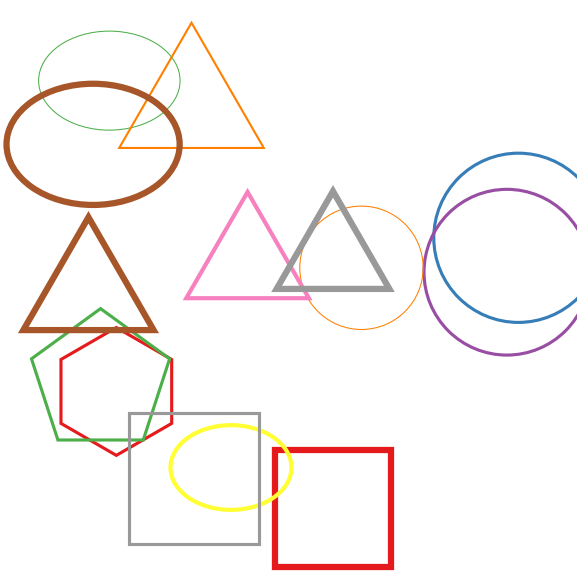[{"shape": "square", "thickness": 3, "radius": 0.51, "center": [0.577, 0.118]}, {"shape": "hexagon", "thickness": 1.5, "radius": 0.55, "center": [0.201, 0.321]}, {"shape": "circle", "thickness": 1.5, "radius": 0.73, "center": [0.898, 0.587]}, {"shape": "pentagon", "thickness": 1.5, "radius": 0.63, "center": [0.174, 0.339]}, {"shape": "oval", "thickness": 0.5, "radius": 0.61, "center": [0.189, 0.86]}, {"shape": "circle", "thickness": 1.5, "radius": 0.72, "center": [0.878, 0.528]}, {"shape": "triangle", "thickness": 1, "radius": 0.72, "center": [0.332, 0.815]}, {"shape": "circle", "thickness": 0.5, "radius": 0.53, "center": [0.626, 0.535]}, {"shape": "oval", "thickness": 2, "radius": 0.52, "center": [0.4, 0.19]}, {"shape": "triangle", "thickness": 3, "radius": 0.65, "center": [0.153, 0.493]}, {"shape": "oval", "thickness": 3, "radius": 0.75, "center": [0.161, 0.749]}, {"shape": "triangle", "thickness": 2, "radius": 0.61, "center": [0.429, 0.544]}, {"shape": "triangle", "thickness": 3, "radius": 0.56, "center": [0.577, 0.555]}, {"shape": "square", "thickness": 1.5, "radius": 0.57, "center": [0.336, 0.17]}]